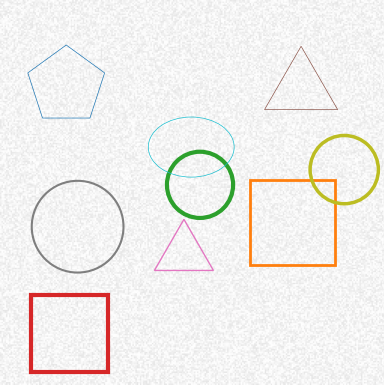[{"shape": "pentagon", "thickness": 0.5, "radius": 0.52, "center": [0.172, 0.778]}, {"shape": "square", "thickness": 2, "radius": 0.55, "center": [0.759, 0.422]}, {"shape": "circle", "thickness": 3, "radius": 0.43, "center": [0.52, 0.52]}, {"shape": "square", "thickness": 3, "radius": 0.5, "center": [0.18, 0.133]}, {"shape": "triangle", "thickness": 0.5, "radius": 0.55, "center": [0.782, 0.77]}, {"shape": "triangle", "thickness": 1, "radius": 0.44, "center": [0.478, 0.342]}, {"shape": "circle", "thickness": 1.5, "radius": 0.6, "center": [0.202, 0.411]}, {"shape": "circle", "thickness": 2.5, "radius": 0.44, "center": [0.894, 0.559]}, {"shape": "oval", "thickness": 0.5, "radius": 0.56, "center": [0.497, 0.618]}]